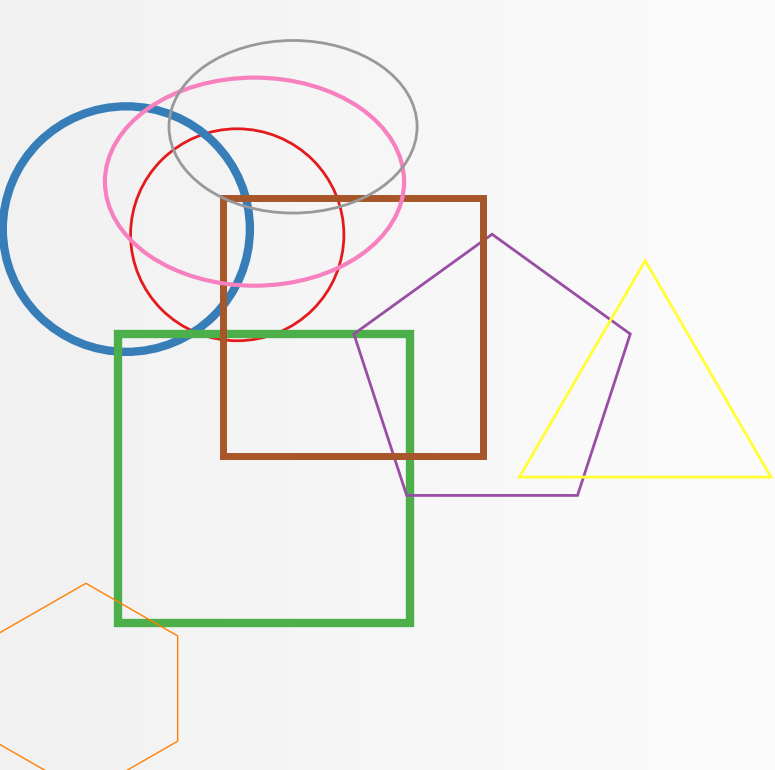[{"shape": "circle", "thickness": 1, "radius": 0.69, "center": [0.306, 0.695]}, {"shape": "circle", "thickness": 3, "radius": 0.8, "center": [0.163, 0.702]}, {"shape": "square", "thickness": 3, "radius": 0.94, "center": [0.341, 0.378]}, {"shape": "pentagon", "thickness": 1, "radius": 0.94, "center": [0.635, 0.508]}, {"shape": "hexagon", "thickness": 0.5, "radius": 0.68, "center": [0.111, 0.106]}, {"shape": "triangle", "thickness": 1, "radius": 0.94, "center": [0.832, 0.474]}, {"shape": "square", "thickness": 2.5, "radius": 0.84, "center": [0.456, 0.575]}, {"shape": "oval", "thickness": 1.5, "radius": 0.97, "center": [0.328, 0.764]}, {"shape": "oval", "thickness": 1, "radius": 0.8, "center": [0.378, 0.835]}]